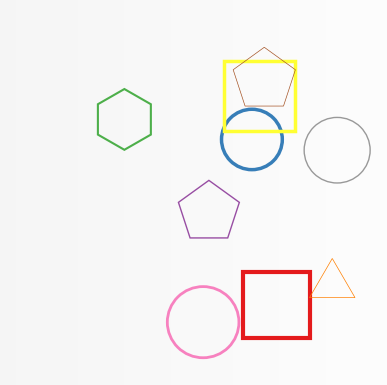[{"shape": "square", "thickness": 3, "radius": 0.43, "center": [0.713, 0.207]}, {"shape": "circle", "thickness": 2.5, "radius": 0.39, "center": [0.65, 0.638]}, {"shape": "hexagon", "thickness": 1.5, "radius": 0.39, "center": [0.321, 0.69]}, {"shape": "pentagon", "thickness": 1, "radius": 0.41, "center": [0.539, 0.449]}, {"shape": "triangle", "thickness": 0.5, "radius": 0.34, "center": [0.857, 0.261]}, {"shape": "square", "thickness": 2.5, "radius": 0.45, "center": [0.67, 0.75]}, {"shape": "pentagon", "thickness": 0.5, "radius": 0.42, "center": [0.682, 0.793]}, {"shape": "circle", "thickness": 2, "radius": 0.46, "center": [0.524, 0.163]}, {"shape": "circle", "thickness": 1, "radius": 0.43, "center": [0.87, 0.61]}]